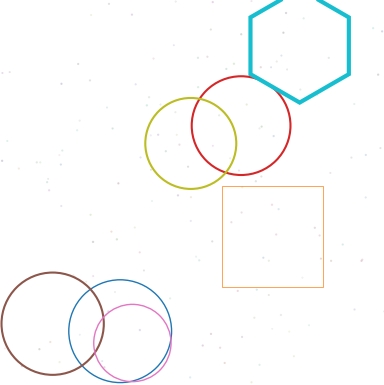[{"shape": "circle", "thickness": 1, "radius": 0.67, "center": [0.312, 0.14]}, {"shape": "square", "thickness": 0.5, "radius": 0.66, "center": [0.708, 0.386]}, {"shape": "circle", "thickness": 1.5, "radius": 0.64, "center": [0.626, 0.674]}, {"shape": "circle", "thickness": 1.5, "radius": 0.66, "center": [0.137, 0.159]}, {"shape": "circle", "thickness": 1, "radius": 0.5, "center": [0.344, 0.109]}, {"shape": "circle", "thickness": 1.5, "radius": 0.59, "center": [0.496, 0.627]}, {"shape": "hexagon", "thickness": 3, "radius": 0.74, "center": [0.778, 0.881]}]